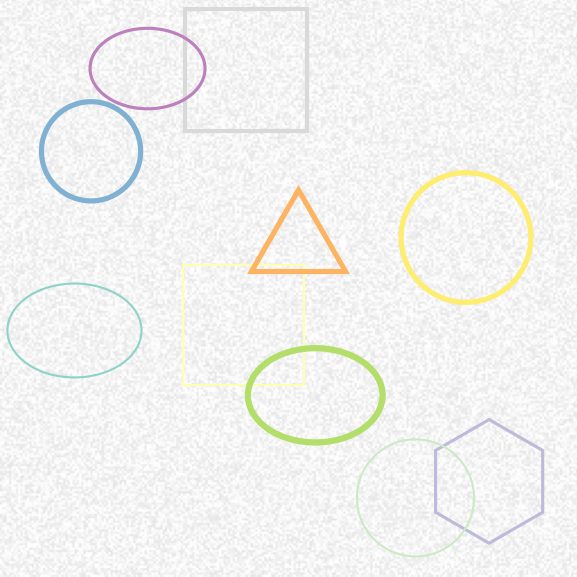[{"shape": "oval", "thickness": 1, "radius": 0.58, "center": [0.129, 0.427]}, {"shape": "square", "thickness": 1, "radius": 0.52, "center": [0.422, 0.436]}, {"shape": "hexagon", "thickness": 1.5, "radius": 0.54, "center": [0.847, 0.166]}, {"shape": "circle", "thickness": 2.5, "radius": 0.43, "center": [0.158, 0.737]}, {"shape": "triangle", "thickness": 2.5, "radius": 0.47, "center": [0.517, 0.576]}, {"shape": "oval", "thickness": 3, "radius": 0.58, "center": [0.546, 0.315]}, {"shape": "square", "thickness": 2, "radius": 0.53, "center": [0.427, 0.877]}, {"shape": "oval", "thickness": 1.5, "radius": 0.5, "center": [0.255, 0.88]}, {"shape": "circle", "thickness": 1, "radius": 0.51, "center": [0.719, 0.137]}, {"shape": "circle", "thickness": 2.5, "radius": 0.56, "center": [0.807, 0.588]}]